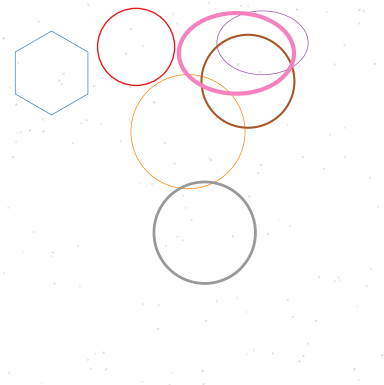[{"shape": "circle", "thickness": 1, "radius": 0.5, "center": [0.354, 0.878]}, {"shape": "hexagon", "thickness": 0.5, "radius": 0.54, "center": [0.134, 0.81]}, {"shape": "oval", "thickness": 0.5, "radius": 0.59, "center": [0.682, 0.889]}, {"shape": "circle", "thickness": 0.5, "radius": 0.74, "center": [0.488, 0.658]}, {"shape": "circle", "thickness": 1.5, "radius": 0.6, "center": [0.644, 0.789]}, {"shape": "oval", "thickness": 3, "radius": 0.75, "center": [0.614, 0.861]}, {"shape": "circle", "thickness": 2, "radius": 0.66, "center": [0.532, 0.396]}]